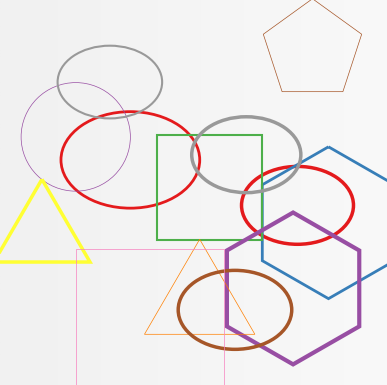[{"shape": "oval", "thickness": 2.5, "radius": 0.72, "center": [0.768, 0.467]}, {"shape": "oval", "thickness": 2, "radius": 0.9, "center": [0.336, 0.585]}, {"shape": "hexagon", "thickness": 2, "radius": 0.99, "center": [0.848, 0.421]}, {"shape": "square", "thickness": 1.5, "radius": 0.68, "center": [0.54, 0.514]}, {"shape": "circle", "thickness": 0.5, "radius": 0.7, "center": [0.195, 0.644]}, {"shape": "hexagon", "thickness": 3, "radius": 0.99, "center": [0.756, 0.251]}, {"shape": "triangle", "thickness": 0.5, "radius": 0.82, "center": [0.515, 0.214]}, {"shape": "triangle", "thickness": 2.5, "radius": 0.72, "center": [0.108, 0.391]}, {"shape": "pentagon", "thickness": 0.5, "radius": 0.67, "center": [0.806, 0.87]}, {"shape": "oval", "thickness": 2.5, "radius": 0.73, "center": [0.606, 0.195]}, {"shape": "square", "thickness": 0.5, "radius": 0.96, "center": [0.386, 0.163]}, {"shape": "oval", "thickness": 1.5, "radius": 0.67, "center": [0.284, 0.787]}, {"shape": "oval", "thickness": 2.5, "radius": 0.7, "center": [0.636, 0.598]}]